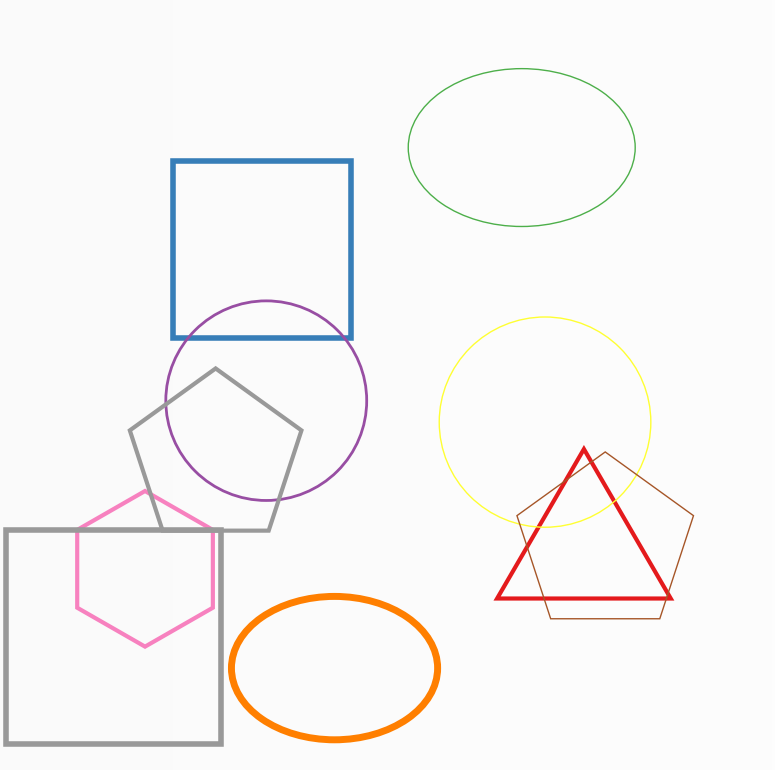[{"shape": "triangle", "thickness": 1.5, "radius": 0.65, "center": [0.753, 0.287]}, {"shape": "square", "thickness": 2, "radius": 0.57, "center": [0.338, 0.676]}, {"shape": "oval", "thickness": 0.5, "radius": 0.73, "center": [0.673, 0.808]}, {"shape": "circle", "thickness": 1, "radius": 0.65, "center": [0.344, 0.48]}, {"shape": "oval", "thickness": 2.5, "radius": 0.67, "center": [0.432, 0.132]}, {"shape": "circle", "thickness": 0.5, "radius": 0.68, "center": [0.703, 0.452]}, {"shape": "pentagon", "thickness": 0.5, "radius": 0.6, "center": [0.781, 0.293]}, {"shape": "hexagon", "thickness": 1.5, "radius": 0.51, "center": [0.187, 0.261]}, {"shape": "pentagon", "thickness": 1.5, "radius": 0.58, "center": [0.278, 0.405]}, {"shape": "square", "thickness": 2, "radius": 0.69, "center": [0.147, 0.173]}]